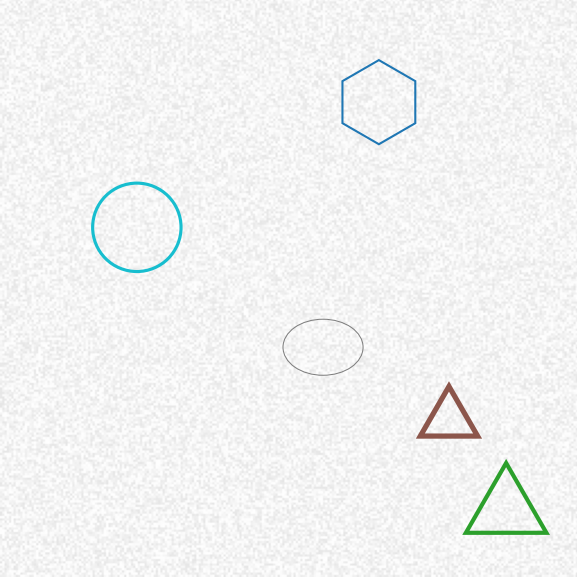[{"shape": "hexagon", "thickness": 1, "radius": 0.36, "center": [0.656, 0.822]}, {"shape": "triangle", "thickness": 2, "radius": 0.4, "center": [0.876, 0.117]}, {"shape": "triangle", "thickness": 2.5, "radius": 0.29, "center": [0.777, 0.273]}, {"shape": "oval", "thickness": 0.5, "radius": 0.35, "center": [0.559, 0.398]}, {"shape": "circle", "thickness": 1.5, "radius": 0.38, "center": [0.237, 0.605]}]